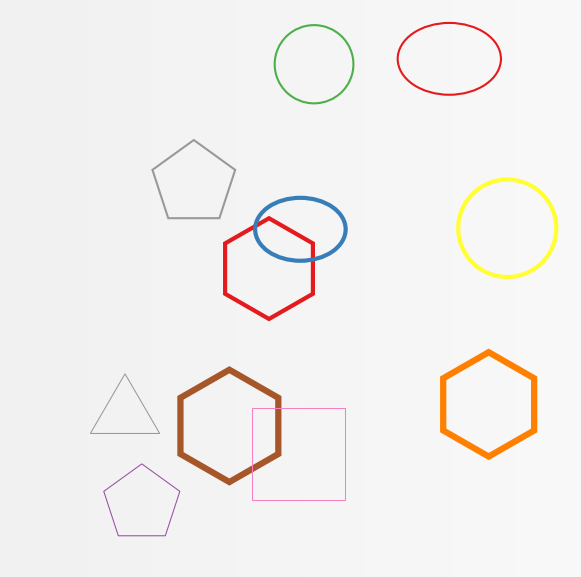[{"shape": "oval", "thickness": 1, "radius": 0.44, "center": [0.773, 0.897]}, {"shape": "hexagon", "thickness": 2, "radius": 0.44, "center": [0.463, 0.534]}, {"shape": "oval", "thickness": 2, "radius": 0.39, "center": [0.517, 0.602]}, {"shape": "circle", "thickness": 1, "radius": 0.34, "center": [0.54, 0.888]}, {"shape": "pentagon", "thickness": 0.5, "radius": 0.34, "center": [0.244, 0.127]}, {"shape": "hexagon", "thickness": 3, "radius": 0.45, "center": [0.841, 0.299]}, {"shape": "circle", "thickness": 2, "radius": 0.42, "center": [0.873, 0.604]}, {"shape": "hexagon", "thickness": 3, "radius": 0.49, "center": [0.395, 0.262]}, {"shape": "square", "thickness": 0.5, "radius": 0.4, "center": [0.513, 0.213]}, {"shape": "triangle", "thickness": 0.5, "radius": 0.34, "center": [0.215, 0.283]}, {"shape": "pentagon", "thickness": 1, "radius": 0.37, "center": [0.333, 0.682]}]